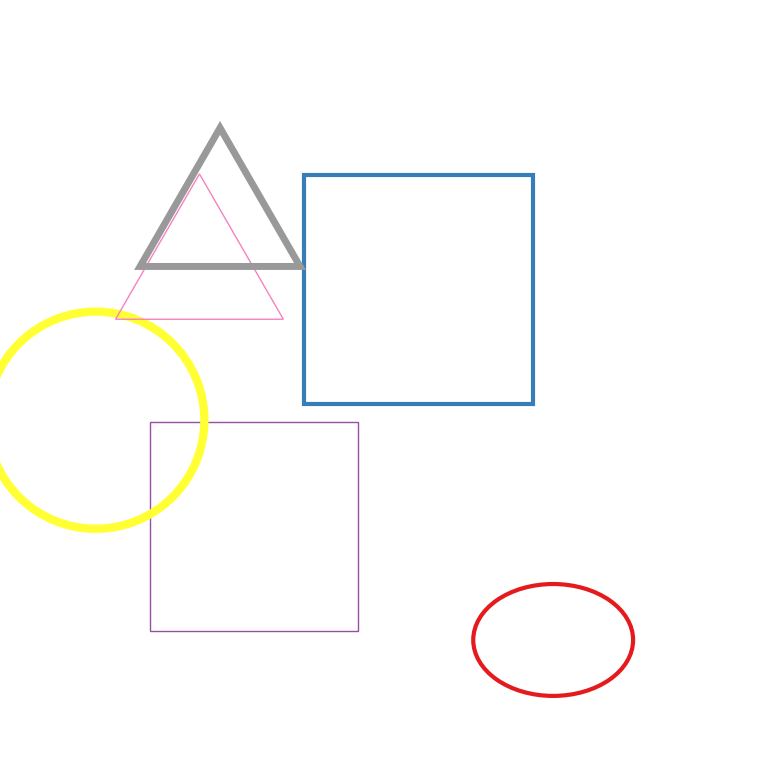[{"shape": "oval", "thickness": 1.5, "radius": 0.52, "center": [0.718, 0.169]}, {"shape": "square", "thickness": 1.5, "radius": 0.74, "center": [0.543, 0.625]}, {"shape": "square", "thickness": 0.5, "radius": 0.68, "center": [0.33, 0.317]}, {"shape": "circle", "thickness": 3, "radius": 0.71, "center": [0.124, 0.454]}, {"shape": "triangle", "thickness": 0.5, "radius": 0.63, "center": [0.259, 0.648]}, {"shape": "triangle", "thickness": 2.5, "radius": 0.6, "center": [0.286, 0.714]}]